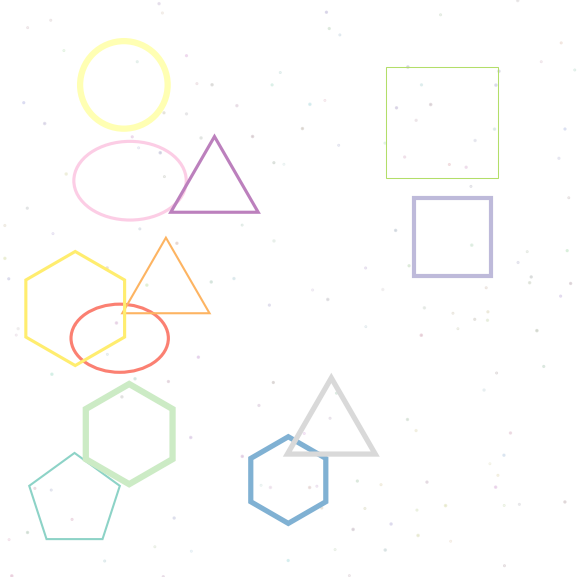[{"shape": "pentagon", "thickness": 1, "radius": 0.41, "center": [0.129, 0.132]}, {"shape": "circle", "thickness": 3, "radius": 0.38, "center": [0.215, 0.852]}, {"shape": "square", "thickness": 2, "radius": 0.34, "center": [0.784, 0.589]}, {"shape": "oval", "thickness": 1.5, "radius": 0.42, "center": [0.207, 0.413]}, {"shape": "hexagon", "thickness": 2.5, "radius": 0.38, "center": [0.499, 0.168]}, {"shape": "triangle", "thickness": 1, "radius": 0.44, "center": [0.287, 0.5]}, {"shape": "square", "thickness": 0.5, "radius": 0.48, "center": [0.765, 0.787]}, {"shape": "oval", "thickness": 1.5, "radius": 0.49, "center": [0.225, 0.686]}, {"shape": "triangle", "thickness": 2.5, "radius": 0.44, "center": [0.574, 0.257]}, {"shape": "triangle", "thickness": 1.5, "radius": 0.44, "center": [0.371, 0.675]}, {"shape": "hexagon", "thickness": 3, "radius": 0.43, "center": [0.224, 0.247]}, {"shape": "hexagon", "thickness": 1.5, "radius": 0.49, "center": [0.13, 0.465]}]